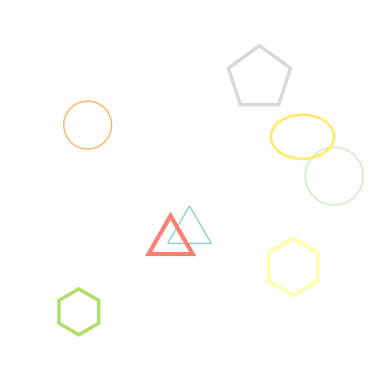[{"shape": "triangle", "thickness": 1, "radius": 0.33, "center": [0.492, 0.4]}, {"shape": "hexagon", "thickness": 3, "radius": 0.37, "center": [0.761, 0.307]}, {"shape": "triangle", "thickness": 3, "radius": 0.33, "center": [0.443, 0.373]}, {"shape": "circle", "thickness": 1, "radius": 0.31, "center": [0.228, 0.675]}, {"shape": "hexagon", "thickness": 2.5, "radius": 0.3, "center": [0.205, 0.19]}, {"shape": "pentagon", "thickness": 2.5, "radius": 0.42, "center": [0.674, 0.797]}, {"shape": "circle", "thickness": 1, "radius": 0.38, "center": [0.868, 0.543]}, {"shape": "oval", "thickness": 2, "radius": 0.41, "center": [0.785, 0.645]}]